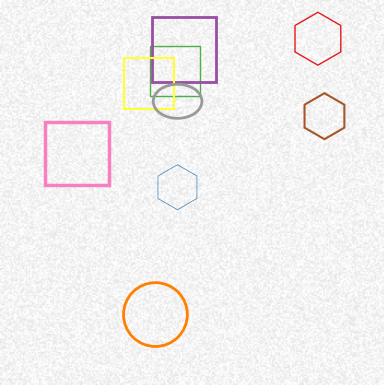[{"shape": "hexagon", "thickness": 1, "radius": 0.34, "center": [0.826, 0.899]}, {"shape": "hexagon", "thickness": 0.5, "radius": 0.29, "center": [0.461, 0.514]}, {"shape": "square", "thickness": 1, "radius": 0.33, "center": [0.455, 0.815]}, {"shape": "square", "thickness": 2, "radius": 0.42, "center": [0.478, 0.871]}, {"shape": "circle", "thickness": 2, "radius": 0.41, "center": [0.404, 0.183]}, {"shape": "square", "thickness": 1.5, "radius": 0.33, "center": [0.387, 0.783]}, {"shape": "hexagon", "thickness": 1.5, "radius": 0.3, "center": [0.843, 0.698]}, {"shape": "square", "thickness": 2.5, "radius": 0.41, "center": [0.2, 0.601]}, {"shape": "oval", "thickness": 2, "radius": 0.32, "center": [0.461, 0.737]}]